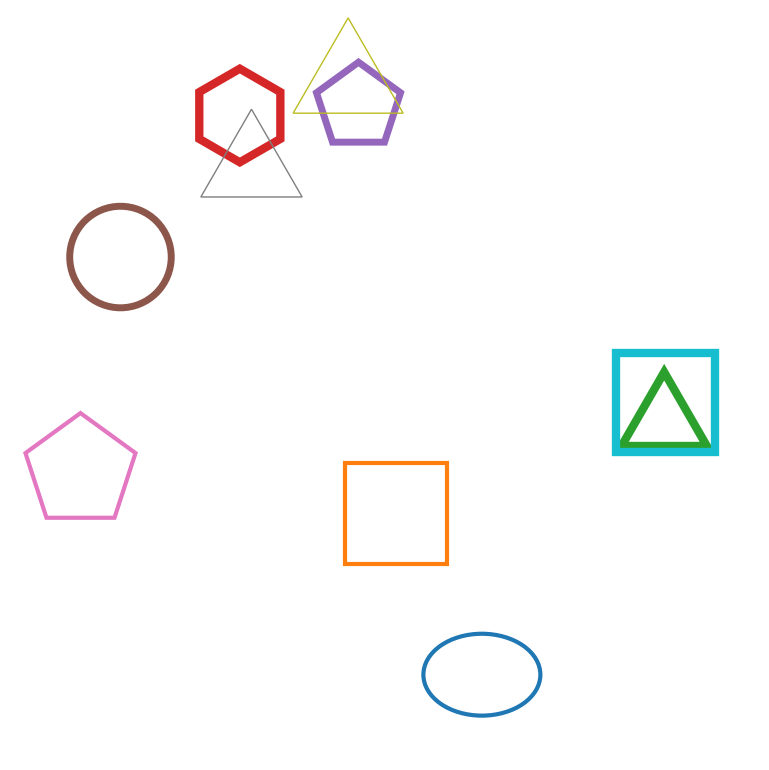[{"shape": "oval", "thickness": 1.5, "radius": 0.38, "center": [0.626, 0.124]}, {"shape": "square", "thickness": 1.5, "radius": 0.33, "center": [0.514, 0.333]}, {"shape": "triangle", "thickness": 3, "radius": 0.32, "center": [0.863, 0.453]}, {"shape": "hexagon", "thickness": 3, "radius": 0.3, "center": [0.311, 0.85]}, {"shape": "pentagon", "thickness": 2.5, "radius": 0.29, "center": [0.466, 0.862]}, {"shape": "circle", "thickness": 2.5, "radius": 0.33, "center": [0.156, 0.666]}, {"shape": "pentagon", "thickness": 1.5, "radius": 0.38, "center": [0.105, 0.388]}, {"shape": "triangle", "thickness": 0.5, "radius": 0.38, "center": [0.327, 0.782]}, {"shape": "triangle", "thickness": 0.5, "radius": 0.41, "center": [0.452, 0.894]}, {"shape": "square", "thickness": 3, "radius": 0.32, "center": [0.864, 0.477]}]